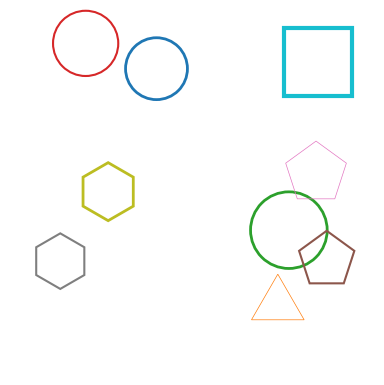[{"shape": "circle", "thickness": 2, "radius": 0.4, "center": [0.406, 0.822]}, {"shape": "triangle", "thickness": 0.5, "radius": 0.39, "center": [0.722, 0.209]}, {"shape": "circle", "thickness": 2, "radius": 0.5, "center": [0.75, 0.402]}, {"shape": "circle", "thickness": 1.5, "radius": 0.42, "center": [0.222, 0.887]}, {"shape": "pentagon", "thickness": 1.5, "radius": 0.38, "center": [0.849, 0.325]}, {"shape": "pentagon", "thickness": 0.5, "radius": 0.41, "center": [0.821, 0.551]}, {"shape": "hexagon", "thickness": 1.5, "radius": 0.36, "center": [0.157, 0.322]}, {"shape": "hexagon", "thickness": 2, "radius": 0.38, "center": [0.281, 0.502]}, {"shape": "square", "thickness": 3, "radius": 0.44, "center": [0.825, 0.84]}]